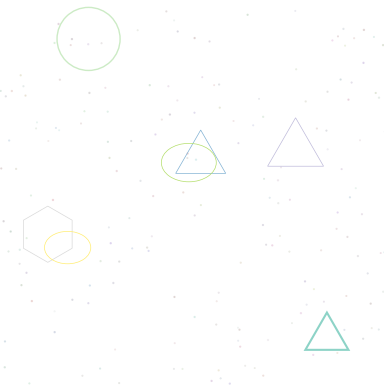[{"shape": "triangle", "thickness": 1.5, "radius": 0.32, "center": [0.849, 0.124]}, {"shape": "triangle", "thickness": 0.5, "radius": 0.42, "center": [0.768, 0.61]}, {"shape": "triangle", "thickness": 0.5, "radius": 0.38, "center": [0.521, 0.587]}, {"shape": "oval", "thickness": 0.5, "radius": 0.36, "center": [0.49, 0.578]}, {"shape": "hexagon", "thickness": 0.5, "radius": 0.36, "center": [0.124, 0.392]}, {"shape": "circle", "thickness": 1, "radius": 0.41, "center": [0.23, 0.899]}, {"shape": "oval", "thickness": 0.5, "radius": 0.3, "center": [0.176, 0.357]}]